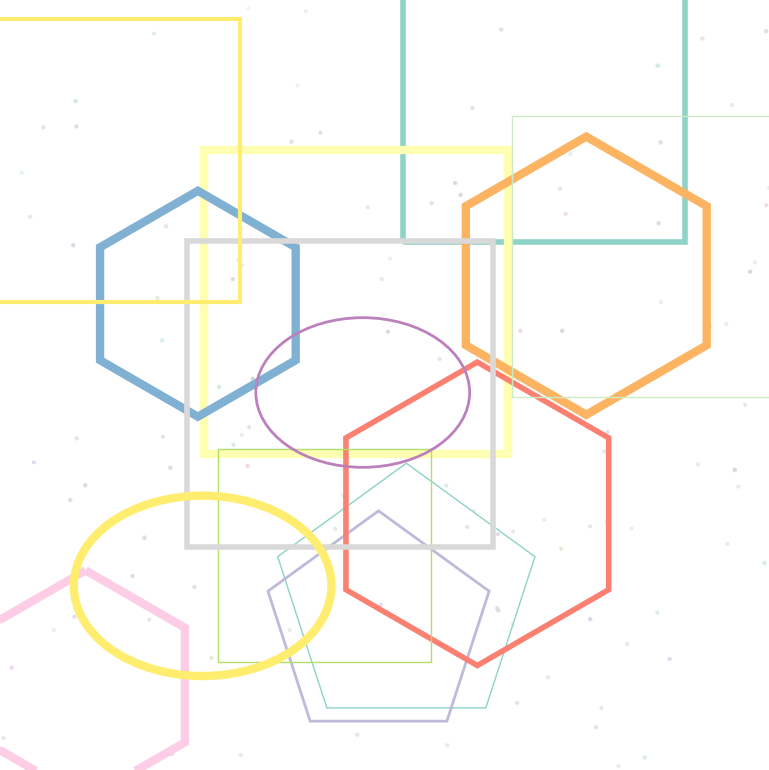[{"shape": "pentagon", "thickness": 0.5, "radius": 0.88, "center": [0.528, 0.223]}, {"shape": "square", "thickness": 2, "radius": 0.92, "center": [0.707, 0.869]}, {"shape": "square", "thickness": 3, "radius": 0.99, "center": [0.463, 0.608]}, {"shape": "pentagon", "thickness": 1, "radius": 0.76, "center": [0.492, 0.186]}, {"shape": "hexagon", "thickness": 2, "radius": 0.99, "center": [0.62, 0.333]}, {"shape": "hexagon", "thickness": 3, "radius": 0.73, "center": [0.257, 0.606]}, {"shape": "hexagon", "thickness": 3, "radius": 0.9, "center": [0.761, 0.642]}, {"shape": "square", "thickness": 0.5, "radius": 0.69, "center": [0.422, 0.279]}, {"shape": "hexagon", "thickness": 3, "radius": 0.74, "center": [0.111, 0.11]}, {"shape": "square", "thickness": 2, "radius": 0.99, "center": [0.442, 0.488]}, {"shape": "oval", "thickness": 1, "radius": 0.69, "center": [0.471, 0.49]}, {"shape": "square", "thickness": 0.5, "radius": 0.91, "center": [0.847, 0.666]}, {"shape": "oval", "thickness": 3, "radius": 0.84, "center": [0.263, 0.239]}, {"shape": "square", "thickness": 1.5, "radius": 0.92, "center": [0.128, 0.791]}]